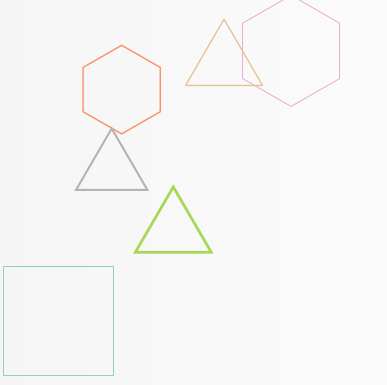[{"shape": "square", "thickness": 0.5, "radius": 0.71, "center": [0.15, 0.168]}, {"shape": "hexagon", "thickness": 1, "radius": 0.58, "center": [0.314, 0.767]}, {"shape": "hexagon", "thickness": 0.5, "radius": 0.72, "center": [0.751, 0.868]}, {"shape": "triangle", "thickness": 2, "radius": 0.57, "center": [0.447, 0.401]}, {"shape": "triangle", "thickness": 1, "radius": 0.57, "center": [0.578, 0.835]}, {"shape": "triangle", "thickness": 1.5, "radius": 0.53, "center": [0.288, 0.56]}]